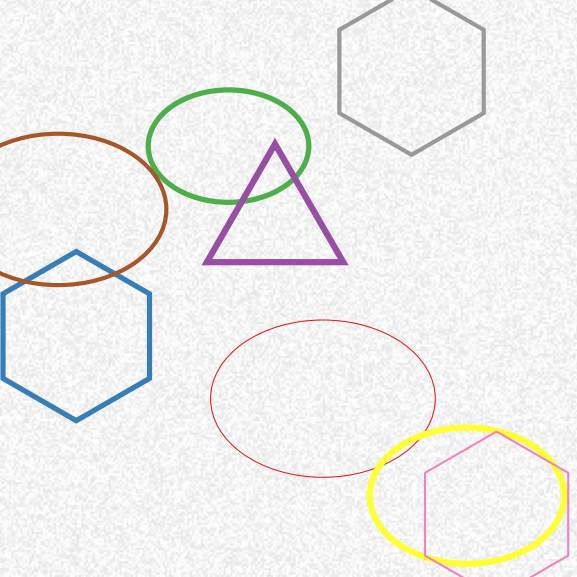[{"shape": "oval", "thickness": 0.5, "radius": 0.97, "center": [0.559, 0.309]}, {"shape": "hexagon", "thickness": 2.5, "radius": 0.73, "center": [0.132, 0.417]}, {"shape": "oval", "thickness": 2.5, "radius": 0.7, "center": [0.396, 0.746]}, {"shape": "triangle", "thickness": 3, "radius": 0.68, "center": [0.476, 0.613]}, {"shape": "oval", "thickness": 3, "radius": 0.84, "center": [0.809, 0.141]}, {"shape": "oval", "thickness": 2, "radius": 0.94, "center": [0.101, 0.637]}, {"shape": "hexagon", "thickness": 1, "radius": 0.72, "center": [0.86, 0.109]}, {"shape": "hexagon", "thickness": 2, "radius": 0.72, "center": [0.713, 0.875]}]